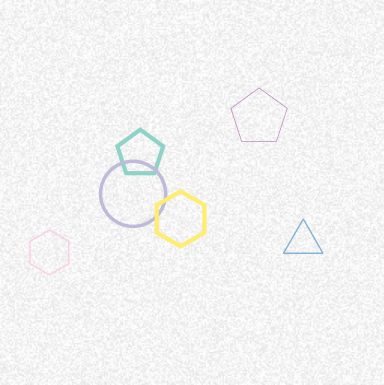[{"shape": "pentagon", "thickness": 3, "radius": 0.31, "center": [0.364, 0.601]}, {"shape": "circle", "thickness": 2.5, "radius": 0.42, "center": [0.346, 0.496]}, {"shape": "triangle", "thickness": 1, "radius": 0.3, "center": [0.788, 0.372]}, {"shape": "hexagon", "thickness": 1, "radius": 0.29, "center": [0.128, 0.344]}, {"shape": "pentagon", "thickness": 0.5, "radius": 0.38, "center": [0.673, 0.695]}, {"shape": "hexagon", "thickness": 3, "radius": 0.36, "center": [0.469, 0.431]}]